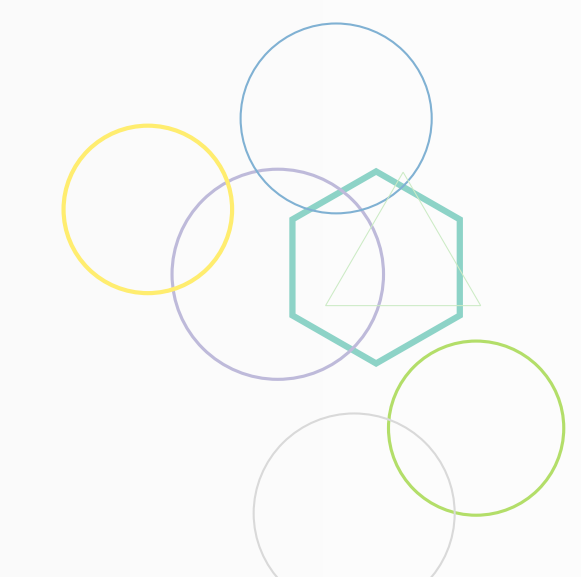[{"shape": "hexagon", "thickness": 3, "radius": 0.83, "center": [0.647, 0.536]}, {"shape": "circle", "thickness": 1.5, "radius": 0.91, "center": [0.478, 0.524]}, {"shape": "circle", "thickness": 1, "radius": 0.82, "center": [0.578, 0.794]}, {"shape": "circle", "thickness": 1.5, "radius": 0.75, "center": [0.819, 0.258]}, {"shape": "circle", "thickness": 1, "radius": 0.86, "center": [0.609, 0.11]}, {"shape": "triangle", "thickness": 0.5, "radius": 0.77, "center": [0.694, 0.547]}, {"shape": "circle", "thickness": 2, "radius": 0.72, "center": [0.254, 0.637]}]